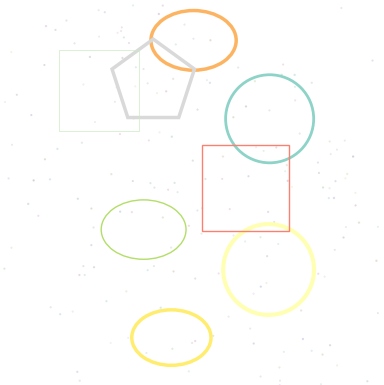[{"shape": "circle", "thickness": 2, "radius": 0.57, "center": [0.7, 0.691]}, {"shape": "circle", "thickness": 3, "radius": 0.59, "center": [0.698, 0.3]}, {"shape": "square", "thickness": 1, "radius": 0.56, "center": [0.637, 0.511]}, {"shape": "oval", "thickness": 2.5, "radius": 0.55, "center": [0.503, 0.895]}, {"shape": "oval", "thickness": 1, "radius": 0.55, "center": [0.373, 0.404]}, {"shape": "pentagon", "thickness": 2.5, "radius": 0.56, "center": [0.398, 0.786]}, {"shape": "square", "thickness": 0.5, "radius": 0.52, "center": [0.257, 0.765]}, {"shape": "oval", "thickness": 2.5, "radius": 0.51, "center": [0.445, 0.123]}]